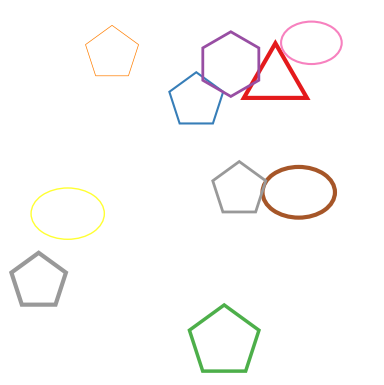[{"shape": "triangle", "thickness": 3, "radius": 0.47, "center": [0.715, 0.793]}, {"shape": "pentagon", "thickness": 1.5, "radius": 0.37, "center": [0.51, 0.739]}, {"shape": "pentagon", "thickness": 2.5, "radius": 0.47, "center": [0.582, 0.113]}, {"shape": "hexagon", "thickness": 2, "radius": 0.42, "center": [0.6, 0.833]}, {"shape": "pentagon", "thickness": 0.5, "radius": 0.36, "center": [0.291, 0.862]}, {"shape": "oval", "thickness": 1, "radius": 0.48, "center": [0.176, 0.445]}, {"shape": "oval", "thickness": 3, "radius": 0.47, "center": [0.776, 0.501]}, {"shape": "oval", "thickness": 1.5, "radius": 0.39, "center": [0.809, 0.889]}, {"shape": "pentagon", "thickness": 2, "radius": 0.36, "center": [0.621, 0.508]}, {"shape": "pentagon", "thickness": 3, "radius": 0.37, "center": [0.1, 0.269]}]